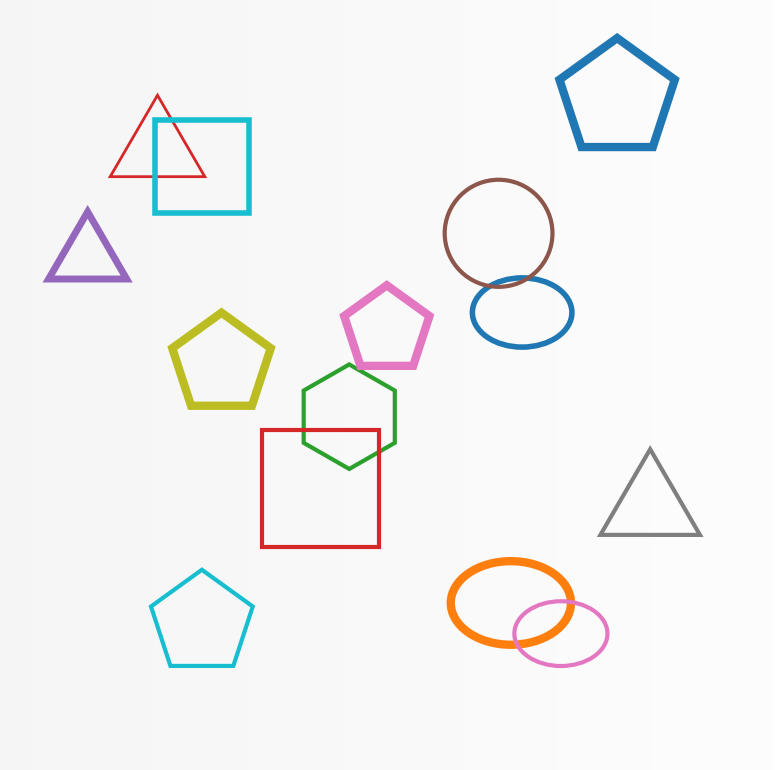[{"shape": "pentagon", "thickness": 3, "radius": 0.39, "center": [0.796, 0.872]}, {"shape": "oval", "thickness": 2, "radius": 0.32, "center": [0.674, 0.594]}, {"shape": "oval", "thickness": 3, "radius": 0.39, "center": [0.659, 0.217]}, {"shape": "hexagon", "thickness": 1.5, "radius": 0.34, "center": [0.451, 0.459]}, {"shape": "triangle", "thickness": 1, "radius": 0.35, "center": [0.203, 0.806]}, {"shape": "square", "thickness": 1.5, "radius": 0.38, "center": [0.413, 0.366]}, {"shape": "triangle", "thickness": 2.5, "radius": 0.29, "center": [0.113, 0.667]}, {"shape": "circle", "thickness": 1.5, "radius": 0.35, "center": [0.643, 0.697]}, {"shape": "pentagon", "thickness": 3, "radius": 0.29, "center": [0.499, 0.572]}, {"shape": "oval", "thickness": 1.5, "radius": 0.3, "center": [0.724, 0.177]}, {"shape": "triangle", "thickness": 1.5, "radius": 0.37, "center": [0.839, 0.342]}, {"shape": "pentagon", "thickness": 3, "radius": 0.33, "center": [0.286, 0.527]}, {"shape": "pentagon", "thickness": 1.5, "radius": 0.35, "center": [0.26, 0.191]}, {"shape": "square", "thickness": 2, "radius": 0.3, "center": [0.261, 0.783]}]